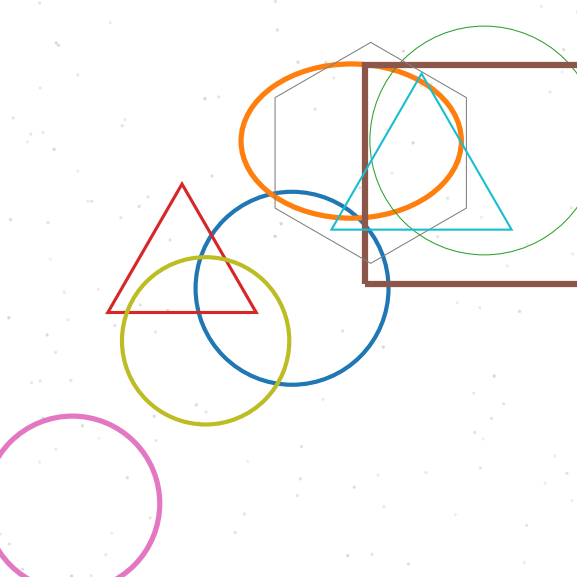[{"shape": "circle", "thickness": 2, "radius": 0.84, "center": [0.506, 0.5]}, {"shape": "oval", "thickness": 2.5, "radius": 0.95, "center": [0.608, 0.755]}, {"shape": "circle", "thickness": 0.5, "radius": 0.99, "center": [0.839, 0.756]}, {"shape": "triangle", "thickness": 1.5, "radius": 0.74, "center": [0.315, 0.532]}, {"shape": "square", "thickness": 3, "radius": 0.95, "center": [0.821, 0.697]}, {"shape": "circle", "thickness": 2.5, "radius": 0.76, "center": [0.125, 0.127]}, {"shape": "hexagon", "thickness": 0.5, "radius": 0.96, "center": [0.642, 0.734]}, {"shape": "circle", "thickness": 2, "radius": 0.72, "center": [0.356, 0.409]}, {"shape": "triangle", "thickness": 1, "radius": 0.9, "center": [0.73, 0.692]}]